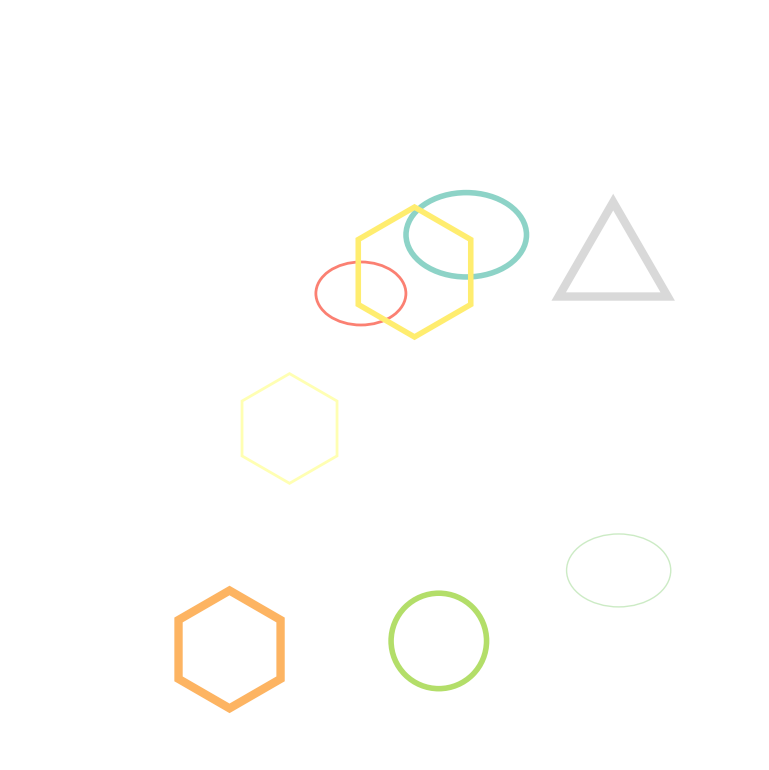[{"shape": "oval", "thickness": 2, "radius": 0.39, "center": [0.606, 0.695]}, {"shape": "hexagon", "thickness": 1, "radius": 0.36, "center": [0.376, 0.444]}, {"shape": "oval", "thickness": 1, "radius": 0.29, "center": [0.469, 0.619]}, {"shape": "hexagon", "thickness": 3, "radius": 0.38, "center": [0.298, 0.157]}, {"shape": "circle", "thickness": 2, "radius": 0.31, "center": [0.57, 0.168]}, {"shape": "triangle", "thickness": 3, "radius": 0.41, "center": [0.796, 0.656]}, {"shape": "oval", "thickness": 0.5, "radius": 0.34, "center": [0.803, 0.259]}, {"shape": "hexagon", "thickness": 2, "radius": 0.42, "center": [0.538, 0.647]}]